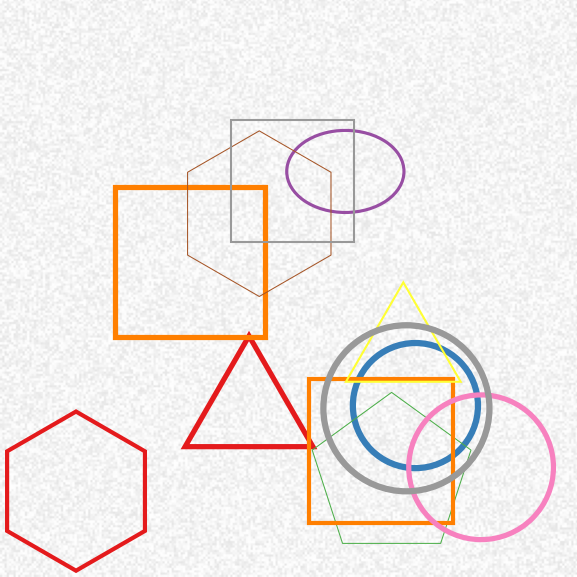[{"shape": "triangle", "thickness": 2.5, "radius": 0.64, "center": [0.431, 0.29]}, {"shape": "hexagon", "thickness": 2, "radius": 0.69, "center": [0.132, 0.149]}, {"shape": "circle", "thickness": 3, "radius": 0.54, "center": [0.719, 0.297]}, {"shape": "pentagon", "thickness": 0.5, "radius": 0.72, "center": [0.678, 0.175]}, {"shape": "oval", "thickness": 1.5, "radius": 0.51, "center": [0.598, 0.702]}, {"shape": "square", "thickness": 2.5, "radius": 0.65, "center": [0.329, 0.546]}, {"shape": "square", "thickness": 2, "radius": 0.62, "center": [0.659, 0.218]}, {"shape": "triangle", "thickness": 1, "radius": 0.57, "center": [0.698, 0.395]}, {"shape": "hexagon", "thickness": 0.5, "radius": 0.72, "center": [0.449, 0.629]}, {"shape": "circle", "thickness": 2.5, "radius": 0.63, "center": [0.833, 0.19]}, {"shape": "square", "thickness": 1, "radius": 0.53, "center": [0.507, 0.685]}, {"shape": "circle", "thickness": 3, "radius": 0.72, "center": [0.704, 0.292]}]